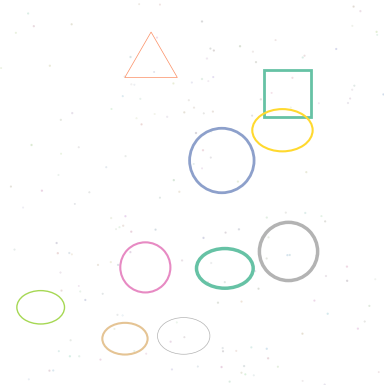[{"shape": "oval", "thickness": 2.5, "radius": 0.37, "center": [0.584, 0.303]}, {"shape": "square", "thickness": 2, "radius": 0.31, "center": [0.746, 0.758]}, {"shape": "triangle", "thickness": 0.5, "radius": 0.39, "center": [0.392, 0.838]}, {"shape": "circle", "thickness": 2, "radius": 0.42, "center": [0.576, 0.583]}, {"shape": "circle", "thickness": 1.5, "radius": 0.33, "center": [0.378, 0.305]}, {"shape": "oval", "thickness": 1, "radius": 0.31, "center": [0.106, 0.202]}, {"shape": "oval", "thickness": 1.5, "radius": 0.39, "center": [0.734, 0.662]}, {"shape": "oval", "thickness": 1.5, "radius": 0.29, "center": [0.325, 0.12]}, {"shape": "circle", "thickness": 2.5, "radius": 0.38, "center": [0.749, 0.347]}, {"shape": "oval", "thickness": 0.5, "radius": 0.34, "center": [0.477, 0.127]}]